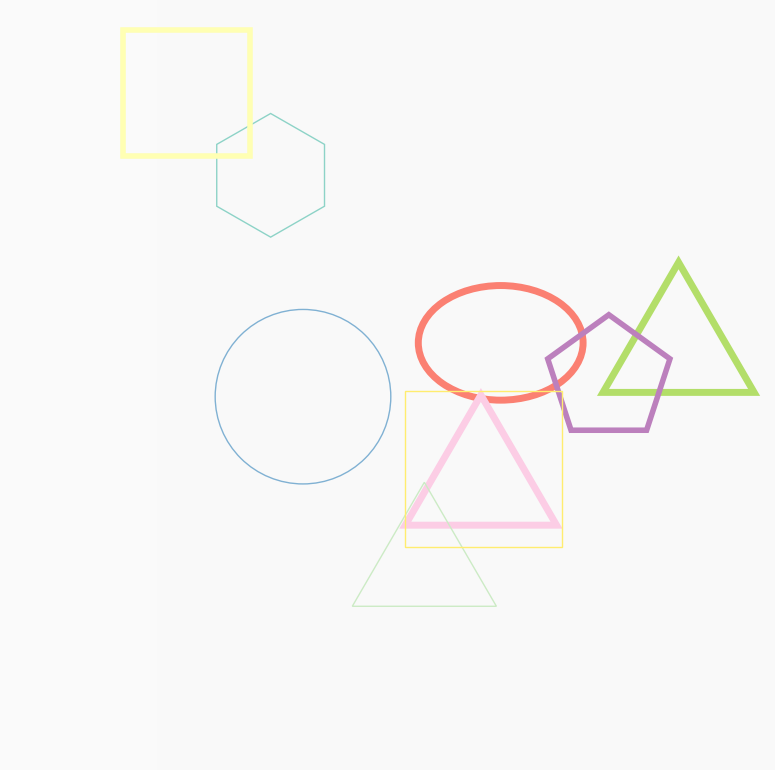[{"shape": "hexagon", "thickness": 0.5, "radius": 0.4, "center": [0.349, 0.772]}, {"shape": "square", "thickness": 2, "radius": 0.41, "center": [0.241, 0.879]}, {"shape": "oval", "thickness": 2.5, "radius": 0.53, "center": [0.646, 0.555]}, {"shape": "circle", "thickness": 0.5, "radius": 0.57, "center": [0.391, 0.485]}, {"shape": "triangle", "thickness": 2.5, "radius": 0.56, "center": [0.876, 0.547]}, {"shape": "triangle", "thickness": 2.5, "radius": 0.56, "center": [0.621, 0.374]}, {"shape": "pentagon", "thickness": 2, "radius": 0.41, "center": [0.786, 0.508]}, {"shape": "triangle", "thickness": 0.5, "radius": 0.54, "center": [0.548, 0.266]}, {"shape": "square", "thickness": 0.5, "radius": 0.51, "center": [0.624, 0.391]}]